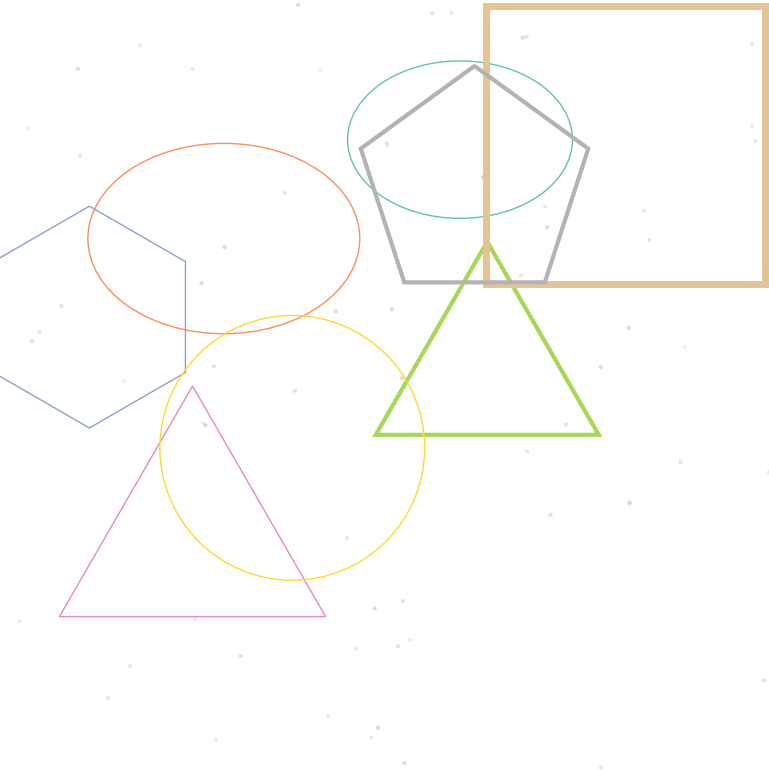[{"shape": "oval", "thickness": 0.5, "radius": 0.73, "center": [0.597, 0.819]}, {"shape": "oval", "thickness": 0.5, "radius": 0.88, "center": [0.291, 0.69]}, {"shape": "hexagon", "thickness": 0.5, "radius": 0.72, "center": [0.116, 0.588]}, {"shape": "triangle", "thickness": 0.5, "radius": 1.0, "center": [0.25, 0.299]}, {"shape": "triangle", "thickness": 1.5, "radius": 0.84, "center": [0.633, 0.519]}, {"shape": "circle", "thickness": 0.5, "radius": 0.86, "center": [0.38, 0.418]}, {"shape": "square", "thickness": 2.5, "radius": 0.9, "center": [0.812, 0.812]}, {"shape": "pentagon", "thickness": 1.5, "radius": 0.78, "center": [0.616, 0.759]}]